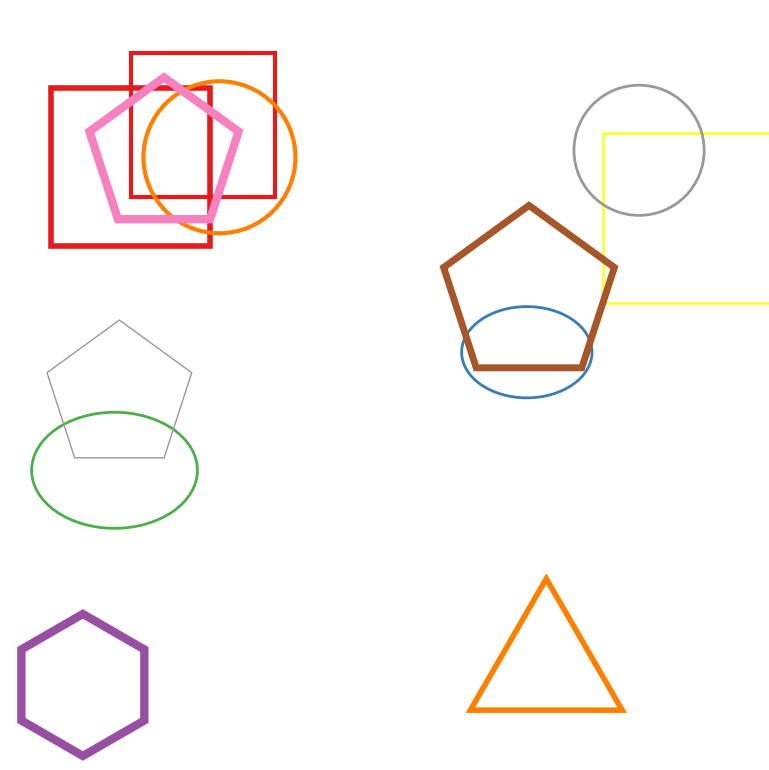[{"shape": "square", "thickness": 2, "radius": 0.51, "center": [0.17, 0.783]}, {"shape": "square", "thickness": 1.5, "radius": 0.47, "center": [0.263, 0.838]}, {"shape": "oval", "thickness": 1, "radius": 0.42, "center": [0.684, 0.543]}, {"shape": "oval", "thickness": 1, "radius": 0.54, "center": [0.149, 0.389]}, {"shape": "hexagon", "thickness": 3, "radius": 0.46, "center": [0.108, 0.11]}, {"shape": "triangle", "thickness": 2, "radius": 0.57, "center": [0.709, 0.135]}, {"shape": "circle", "thickness": 1.5, "radius": 0.49, "center": [0.285, 0.796]}, {"shape": "square", "thickness": 1, "radius": 0.55, "center": [0.893, 0.717]}, {"shape": "pentagon", "thickness": 2.5, "radius": 0.58, "center": [0.687, 0.617]}, {"shape": "pentagon", "thickness": 3, "radius": 0.51, "center": [0.213, 0.798]}, {"shape": "pentagon", "thickness": 0.5, "radius": 0.49, "center": [0.155, 0.485]}, {"shape": "circle", "thickness": 1, "radius": 0.42, "center": [0.83, 0.805]}]